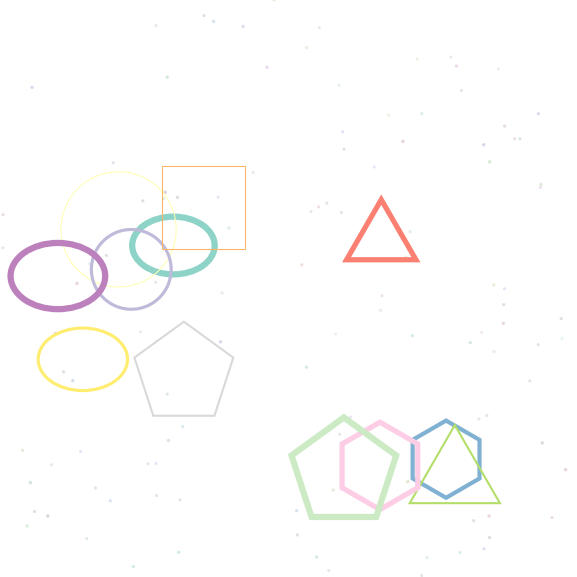[{"shape": "oval", "thickness": 3, "radius": 0.36, "center": [0.3, 0.574]}, {"shape": "circle", "thickness": 0.5, "radius": 0.5, "center": [0.205, 0.602]}, {"shape": "circle", "thickness": 1.5, "radius": 0.35, "center": [0.227, 0.533]}, {"shape": "triangle", "thickness": 2.5, "radius": 0.35, "center": [0.66, 0.584]}, {"shape": "hexagon", "thickness": 2, "radius": 0.33, "center": [0.772, 0.204]}, {"shape": "square", "thickness": 0.5, "radius": 0.36, "center": [0.353, 0.64]}, {"shape": "triangle", "thickness": 1, "radius": 0.45, "center": [0.788, 0.173]}, {"shape": "hexagon", "thickness": 2.5, "radius": 0.38, "center": [0.658, 0.192]}, {"shape": "pentagon", "thickness": 1, "radius": 0.45, "center": [0.318, 0.352]}, {"shape": "oval", "thickness": 3, "radius": 0.41, "center": [0.1, 0.521]}, {"shape": "pentagon", "thickness": 3, "radius": 0.48, "center": [0.595, 0.181]}, {"shape": "oval", "thickness": 1.5, "radius": 0.39, "center": [0.143, 0.377]}]